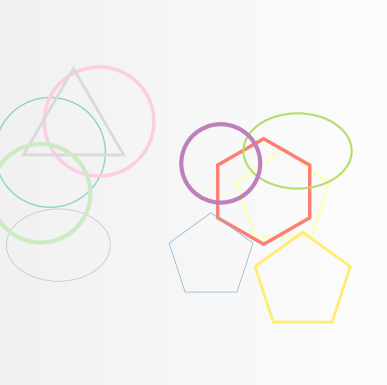[{"shape": "circle", "thickness": 1, "radius": 0.71, "center": [0.129, 0.604]}, {"shape": "pentagon", "thickness": 1.5, "radius": 0.63, "center": [0.73, 0.487]}, {"shape": "oval", "thickness": 0.5, "radius": 0.67, "center": [0.15, 0.363]}, {"shape": "hexagon", "thickness": 2.5, "radius": 0.69, "center": [0.681, 0.503]}, {"shape": "pentagon", "thickness": 0.5, "radius": 0.57, "center": [0.545, 0.333]}, {"shape": "oval", "thickness": 1.5, "radius": 0.7, "center": [0.768, 0.608]}, {"shape": "circle", "thickness": 2.5, "radius": 0.71, "center": [0.256, 0.684]}, {"shape": "triangle", "thickness": 2, "radius": 0.75, "center": [0.19, 0.672]}, {"shape": "circle", "thickness": 3, "radius": 0.51, "center": [0.57, 0.576]}, {"shape": "circle", "thickness": 3, "radius": 0.64, "center": [0.106, 0.498]}, {"shape": "pentagon", "thickness": 2, "radius": 0.65, "center": [0.781, 0.268]}]